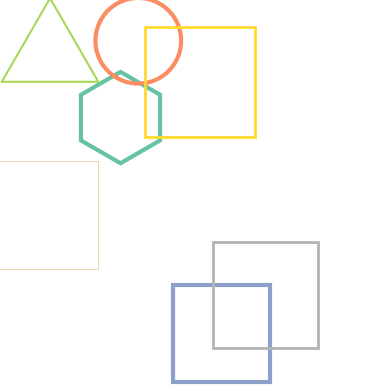[{"shape": "hexagon", "thickness": 3, "radius": 0.59, "center": [0.313, 0.695]}, {"shape": "circle", "thickness": 3, "radius": 0.56, "center": [0.359, 0.894]}, {"shape": "square", "thickness": 3, "radius": 0.63, "center": [0.576, 0.134]}, {"shape": "triangle", "thickness": 1.5, "radius": 0.72, "center": [0.13, 0.86]}, {"shape": "square", "thickness": 2, "radius": 0.72, "center": [0.52, 0.787]}, {"shape": "square", "thickness": 0.5, "radius": 0.7, "center": [0.113, 0.441]}, {"shape": "square", "thickness": 2, "radius": 0.68, "center": [0.69, 0.234]}]